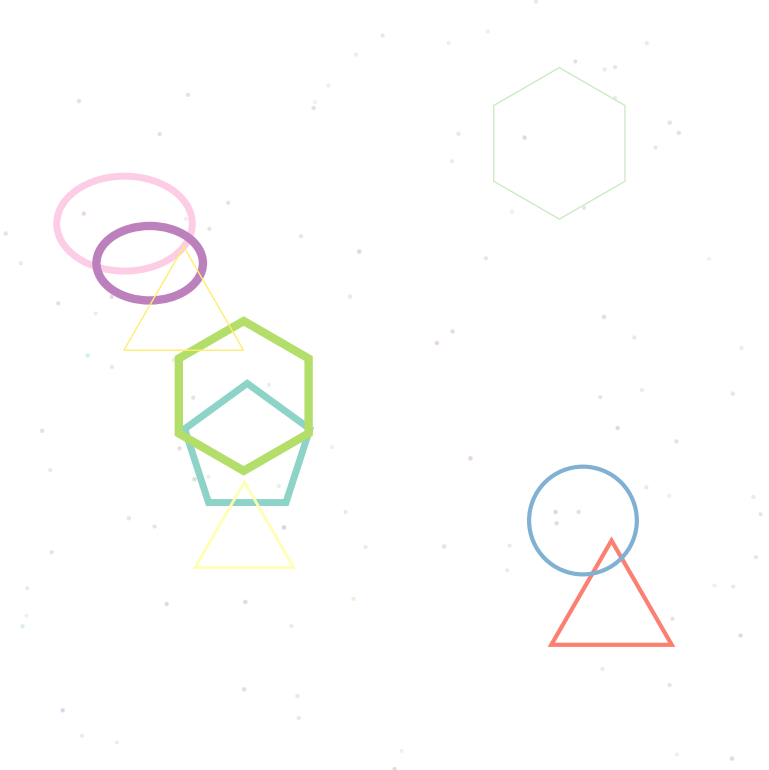[{"shape": "pentagon", "thickness": 2.5, "radius": 0.43, "center": [0.321, 0.417]}, {"shape": "triangle", "thickness": 1, "radius": 0.37, "center": [0.317, 0.3]}, {"shape": "triangle", "thickness": 1.5, "radius": 0.45, "center": [0.794, 0.208]}, {"shape": "circle", "thickness": 1.5, "radius": 0.35, "center": [0.757, 0.324]}, {"shape": "hexagon", "thickness": 3, "radius": 0.49, "center": [0.317, 0.486]}, {"shape": "oval", "thickness": 2.5, "radius": 0.44, "center": [0.162, 0.71]}, {"shape": "oval", "thickness": 3, "radius": 0.35, "center": [0.194, 0.658]}, {"shape": "hexagon", "thickness": 0.5, "radius": 0.49, "center": [0.726, 0.814]}, {"shape": "triangle", "thickness": 0.5, "radius": 0.45, "center": [0.239, 0.59]}]